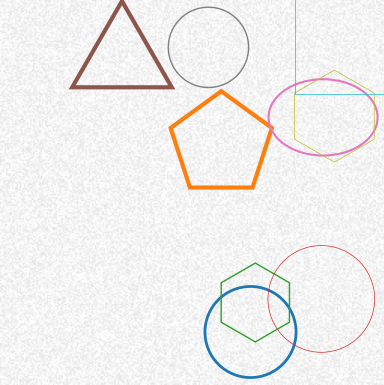[{"shape": "circle", "thickness": 2, "radius": 0.59, "center": [0.651, 0.138]}, {"shape": "pentagon", "thickness": 3, "radius": 0.69, "center": [0.575, 0.625]}, {"shape": "hexagon", "thickness": 1, "radius": 0.51, "center": [0.663, 0.214]}, {"shape": "circle", "thickness": 0.5, "radius": 0.69, "center": [0.835, 0.224]}, {"shape": "triangle", "thickness": 3, "radius": 0.75, "center": [0.317, 0.848]}, {"shape": "oval", "thickness": 1.5, "radius": 0.71, "center": [0.839, 0.695]}, {"shape": "circle", "thickness": 1, "radius": 0.52, "center": [0.541, 0.877]}, {"shape": "hexagon", "thickness": 0.5, "radius": 0.6, "center": [0.869, 0.698]}, {"shape": "square", "thickness": 0.5, "radius": 0.67, "center": [0.9, 0.889]}]